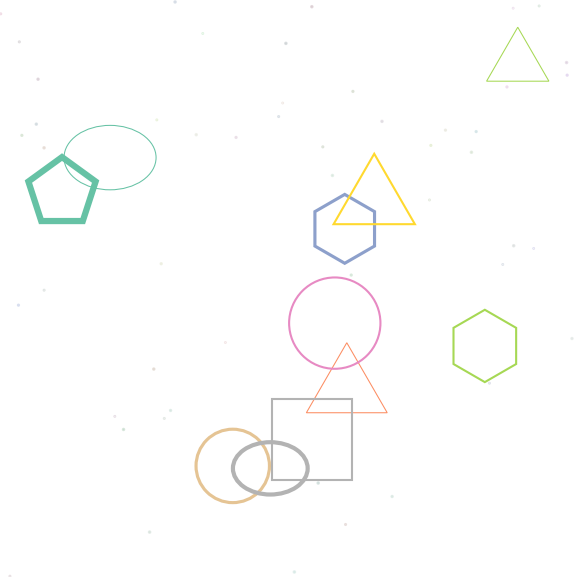[{"shape": "oval", "thickness": 0.5, "radius": 0.4, "center": [0.191, 0.726]}, {"shape": "pentagon", "thickness": 3, "radius": 0.31, "center": [0.107, 0.666]}, {"shape": "triangle", "thickness": 0.5, "radius": 0.4, "center": [0.601, 0.325]}, {"shape": "hexagon", "thickness": 1.5, "radius": 0.3, "center": [0.597, 0.603]}, {"shape": "circle", "thickness": 1, "radius": 0.4, "center": [0.58, 0.44]}, {"shape": "triangle", "thickness": 0.5, "radius": 0.31, "center": [0.897, 0.89]}, {"shape": "hexagon", "thickness": 1, "radius": 0.31, "center": [0.84, 0.4]}, {"shape": "triangle", "thickness": 1, "radius": 0.41, "center": [0.648, 0.652]}, {"shape": "circle", "thickness": 1.5, "radius": 0.32, "center": [0.403, 0.192]}, {"shape": "square", "thickness": 1, "radius": 0.35, "center": [0.54, 0.238]}, {"shape": "oval", "thickness": 2, "radius": 0.32, "center": [0.468, 0.188]}]